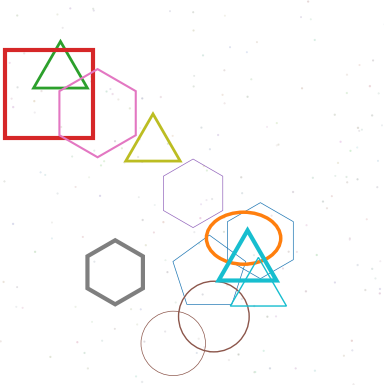[{"shape": "hexagon", "thickness": 0.5, "radius": 0.49, "center": [0.676, 0.375]}, {"shape": "pentagon", "thickness": 0.5, "radius": 0.5, "center": [0.544, 0.29]}, {"shape": "oval", "thickness": 2.5, "radius": 0.48, "center": [0.633, 0.381]}, {"shape": "triangle", "thickness": 2, "radius": 0.4, "center": [0.157, 0.812]}, {"shape": "square", "thickness": 3, "radius": 0.57, "center": [0.127, 0.756]}, {"shape": "hexagon", "thickness": 0.5, "radius": 0.45, "center": [0.502, 0.498]}, {"shape": "circle", "thickness": 0.5, "radius": 0.42, "center": [0.45, 0.108]}, {"shape": "circle", "thickness": 1, "radius": 0.46, "center": [0.555, 0.178]}, {"shape": "hexagon", "thickness": 1.5, "radius": 0.57, "center": [0.253, 0.706]}, {"shape": "hexagon", "thickness": 3, "radius": 0.42, "center": [0.299, 0.293]}, {"shape": "triangle", "thickness": 2, "radius": 0.41, "center": [0.397, 0.622]}, {"shape": "triangle", "thickness": 1, "radius": 0.42, "center": [0.671, 0.247]}, {"shape": "triangle", "thickness": 3, "radius": 0.43, "center": [0.643, 0.315]}]